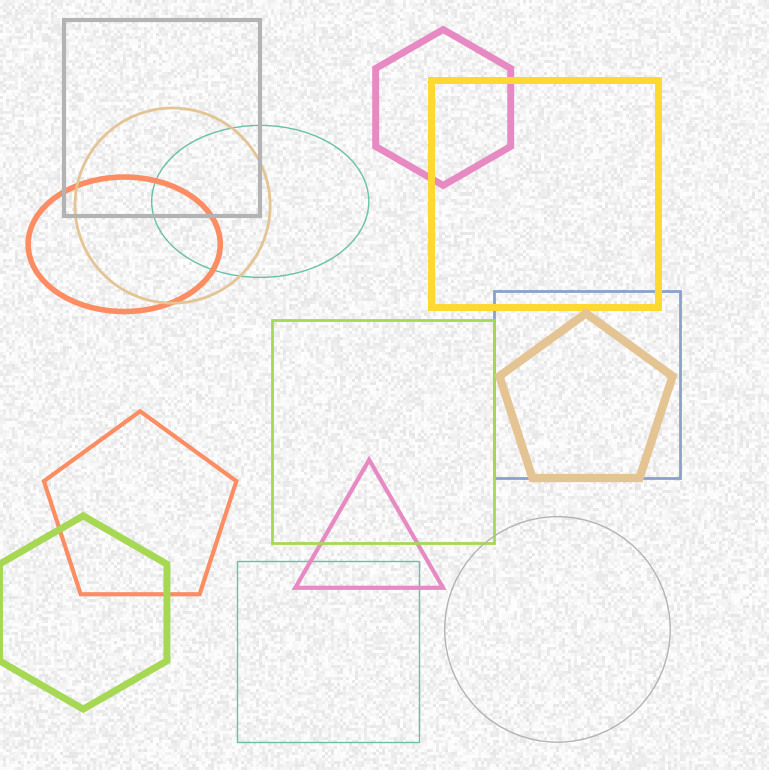[{"shape": "square", "thickness": 0.5, "radius": 0.59, "center": [0.426, 0.154]}, {"shape": "oval", "thickness": 0.5, "radius": 0.71, "center": [0.338, 0.738]}, {"shape": "oval", "thickness": 2, "radius": 0.62, "center": [0.161, 0.683]}, {"shape": "pentagon", "thickness": 1.5, "radius": 0.66, "center": [0.182, 0.335]}, {"shape": "square", "thickness": 1, "radius": 0.61, "center": [0.762, 0.501]}, {"shape": "hexagon", "thickness": 2.5, "radius": 0.51, "center": [0.576, 0.86]}, {"shape": "triangle", "thickness": 1.5, "radius": 0.55, "center": [0.479, 0.292]}, {"shape": "square", "thickness": 1, "radius": 0.72, "center": [0.497, 0.44]}, {"shape": "hexagon", "thickness": 2.5, "radius": 0.63, "center": [0.108, 0.205]}, {"shape": "square", "thickness": 2.5, "radius": 0.74, "center": [0.707, 0.748]}, {"shape": "pentagon", "thickness": 3, "radius": 0.59, "center": [0.761, 0.475]}, {"shape": "circle", "thickness": 1, "radius": 0.63, "center": [0.224, 0.733]}, {"shape": "square", "thickness": 1.5, "radius": 0.64, "center": [0.21, 0.846]}, {"shape": "circle", "thickness": 0.5, "radius": 0.73, "center": [0.724, 0.183]}]